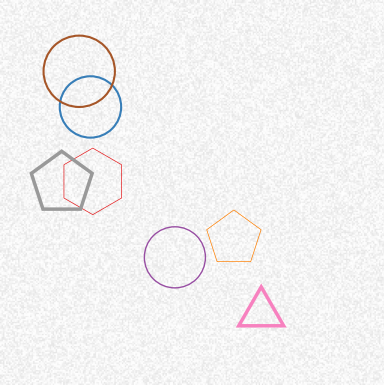[{"shape": "hexagon", "thickness": 0.5, "radius": 0.43, "center": [0.241, 0.529]}, {"shape": "circle", "thickness": 1.5, "radius": 0.4, "center": [0.235, 0.722]}, {"shape": "circle", "thickness": 1, "radius": 0.4, "center": [0.454, 0.332]}, {"shape": "pentagon", "thickness": 0.5, "radius": 0.37, "center": [0.608, 0.38]}, {"shape": "circle", "thickness": 1.5, "radius": 0.46, "center": [0.206, 0.815]}, {"shape": "triangle", "thickness": 2.5, "radius": 0.34, "center": [0.678, 0.187]}, {"shape": "pentagon", "thickness": 2.5, "radius": 0.42, "center": [0.16, 0.524]}]